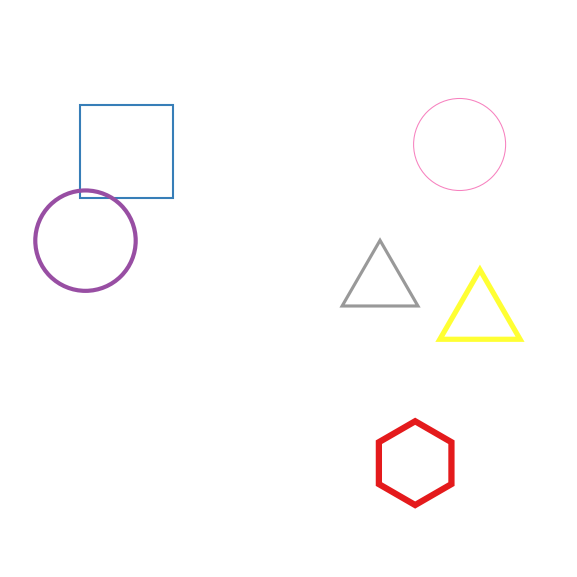[{"shape": "hexagon", "thickness": 3, "radius": 0.36, "center": [0.719, 0.197]}, {"shape": "square", "thickness": 1, "radius": 0.4, "center": [0.219, 0.738]}, {"shape": "circle", "thickness": 2, "radius": 0.43, "center": [0.148, 0.582]}, {"shape": "triangle", "thickness": 2.5, "radius": 0.4, "center": [0.831, 0.452]}, {"shape": "circle", "thickness": 0.5, "radius": 0.4, "center": [0.796, 0.749]}, {"shape": "triangle", "thickness": 1.5, "radius": 0.38, "center": [0.658, 0.507]}]